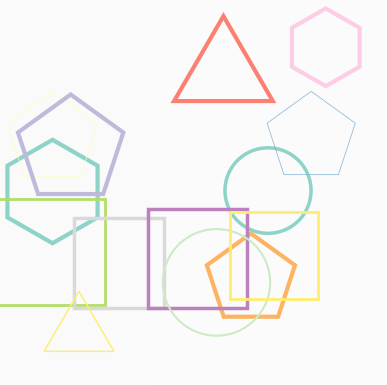[{"shape": "circle", "thickness": 2.5, "radius": 0.56, "center": [0.692, 0.505]}, {"shape": "hexagon", "thickness": 3, "radius": 0.67, "center": [0.136, 0.503]}, {"shape": "pentagon", "thickness": 0.5, "radius": 0.61, "center": [0.135, 0.64]}, {"shape": "pentagon", "thickness": 3, "radius": 0.71, "center": [0.182, 0.612]}, {"shape": "triangle", "thickness": 3, "radius": 0.74, "center": [0.577, 0.811]}, {"shape": "pentagon", "thickness": 0.5, "radius": 0.6, "center": [0.803, 0.643]}, {"shape": "pentagon", "thickness": 3, "radius": 0.6, "center": [0.648, 0.274]}, {"shape": "square", "thickness": 2, "radius": 0.69, "center": [0.133, 0.346]}, {"shape": "hexagon", "thickness": 3, "radius": 0.5, "center": [0.841, 0.877]}, {"shape": "square", "thickness": 2.5, "radius": 0.58, "center": [0.307, 0.316]}, {"shape": "square", "thickness": 2.5, "radius": 0.64, "center": [0.51, 0.329]}, {"shape": "circle", "thickness": 1.5, "radius": 0.69, "center": [0.559, 0.266]}, {"shape": "triangle", "thickness": 1, "radius": 0.52, "center": [0.204, 0.139]}, {"shape": "square", "thickness": 2, "radius": 0.57, "center": [0.708, 0.336]}]